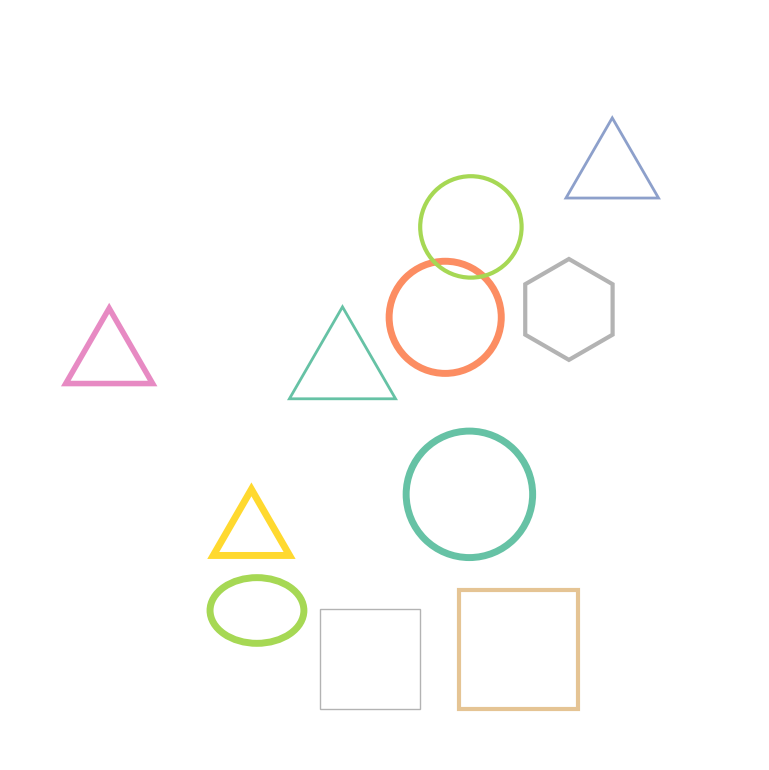[{"shape": "triangle", "thickness": 1, "radius": 0.4, "center": [0.445, 0.522]}, {"shape": "circle", "thickness": 2.5, "radius": 0.41, "center": [0.61, 0.358]}, {"shape": "circle", "thickness": 2.5, "radius": 0.36, "center": [0.578, 0.588]}, {"shape": "triangle", "thickness": 1, "radius": 0.35, "center": [0.795, 0.778]}, {"shape": "triangle", "thickness": 2, "radius": 0.33, "center": [0.142, 0.534]}, {"shape": "oval", "thickness": 2.5, "radius": 0.3, "center": [0.334, 0.207]}, {"shape": "circle", "thickness": 1.5, "radius": 0.33, "center": [0.612, 0.705]}, {"shape": "triangle", "thickness": 2.5, "radius": 0.29, "center": [0.327, 0.307]}, {"shape": "square", "thickness": 1.5, "radius": 0.39, "center": [0.673, 0.156]}, {"shape": "square", "thickness": 0.5, "radius": 0.32, "center": [0.481, 0.145]}, {"shape": "hexagon", "thickness": 1.5, "radius": 0.33, "center": [0.739, 0.598]}]